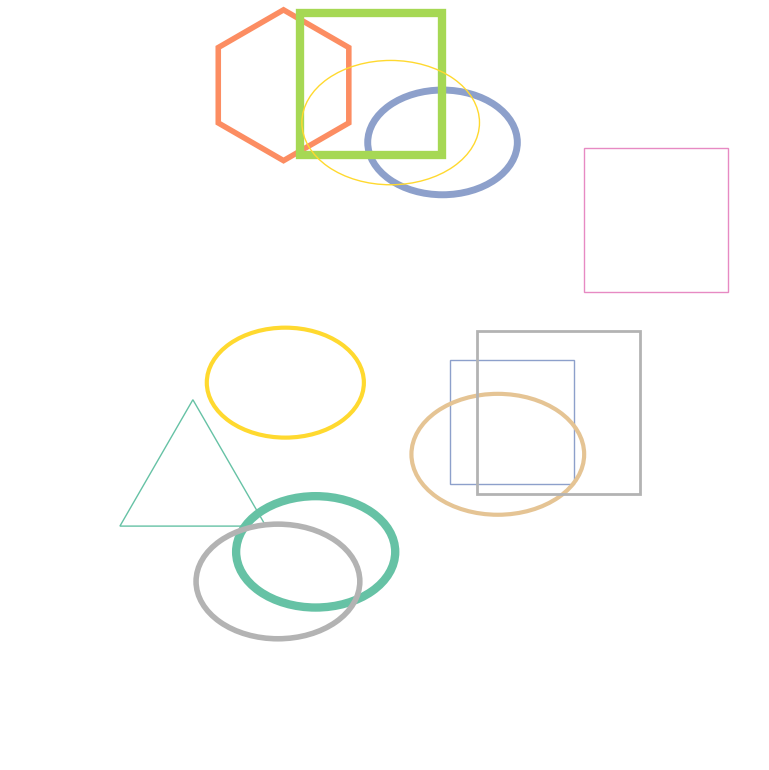[{"shape": "triangle", "thickness": 0.5, "radius": 0.55, "center": [0.25, 0.371]}, {"shape": "oval", "thickness": 3, "radius": 0.52, "center": [0.41, 0.283]}, {"shape": "hexagon", "thickness": 2, "radius": 0.49, "center": [0.368, 0.889]}, {"shape": "oval", "thickness": 2.5, "radius": 0.49, "center": [0.575, 0.815]}, {"shape": "square", "thickness": 0.5, "radius": 0.4, "center": [0.665, 0.452]}, {"shape": "square", "thickness": 0.5, "radius": 0.47, "center": [0.852, 0.714]}, {"shape": "square", "thickness": 3, "radius": 0.46, "center": [0.482, 0.891]}, {"shape": "oval", "thickness": 1.5, "radius": 0.51, "center": [0.371, 0.503]}, {"shape": "oval", "thickness": 0.5, "radius": 0.58, "center": [0.507, 0.841]}, {"shape": "oval", "thickness": 1.5, "radius": 0.56, "center": [0.646, 0.41]}, {"shape": "square", "thickness": 1, "radius": 0.53, "center": [0.725, 0.464]}, {"shape": "oval", "thickness": 2, "radius": 0.53, "center": [0.361, 0.245]}]